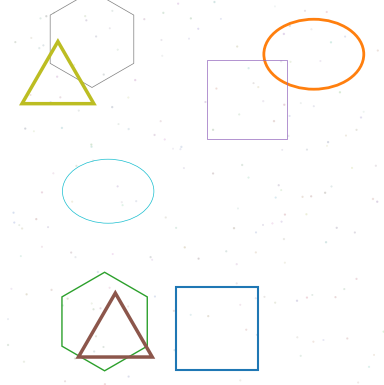[{"shape": "square", "thickness": 1.5, "radius": 0.53, "center": [0.564, 0.147]}, {"shape": "oval", "thickness": 2, "radius": 0.65, "center": [0.815, 0.859]}, {"shape": "hexagon", "thickness": 1, "radius": 0.64, "center": [0.272, 0.165]}, {"shape": "square", "thickness": 0.5, "radius": 0.52, "center": [0.642, 0.741]}, {"shape": "triangle", "thickness": 2.5, "radius": 0.55, "center": [0.3, 0.128]}, {"shape": "hexagon", "thickness": 0.5, "radius": 0.63, "center": [0.239, 0.898]}, {"shape": "triangle", "thickness": 2.5, "radius": 0.54, "center": [0.15, 0.785]}, {"shape": "oval", "thickness": 0.5, "radius": 0.59, "center": [0.281, 0.503]}]